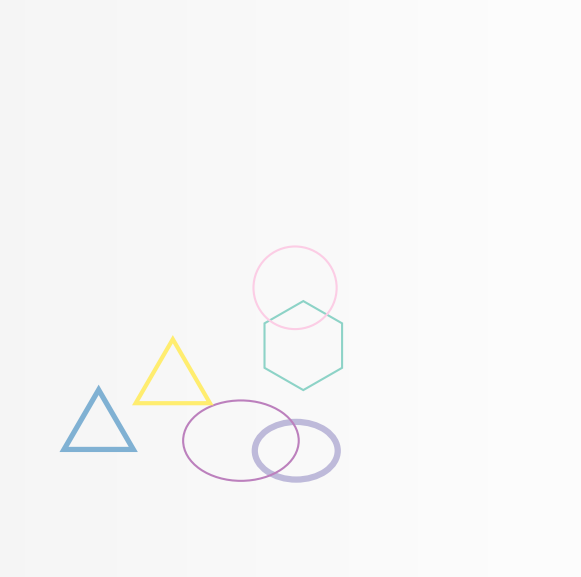[{"shape": "hexagon", "thickness": 1, "radius": 0.39, "center": [0.522, 0.401]}, {"shape": "oval", "thickness": 3, "radius": 0.36, "center": [0.51, 0.219]}, {"shape": "triangle", "thickness": 2.5, "radius": 0.34, "center": [0.17, 0.255]}, {"shape": "circle", "thickness": 1, "radius": 0.36, "center": [0.508, 0.501]}, {"shape": "oval", "thickness": 1, "radius": 0.5, "center": [0.415, 0.236]}, {"shape": "triangle", "thickness": 2, "radius": 0.37, "center": [0.297, 0.338]}]